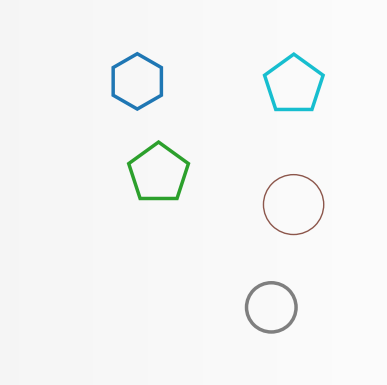[{"shape": "hexagon", "thickness": 2.5, "radius": 0.36, "center": [0.354, 0.789]}, {"shape": "pentagon", "thickness": 2.5, "radius": 0.41, "center": [0.409, 0.55]}, {"shape": "circle", "thickness": 1, "radius": 0.39, "center": [0.758, 0.469]}, {"shape": "circle", "thickness": 2.5, "radius": 0.32, "center": [0.7, 0.202]}, {"shape": "pentagon", "thickness": 2.5, "radius": 0.4, "center": [0.758, 0.78]}]